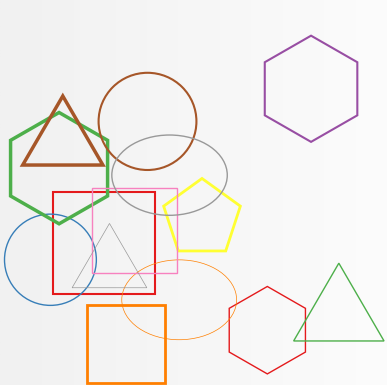[{"shape": "square", "thickness": 1.5, "radius": 0.66, "center": [0.269, 0.37]}, {"shape": "hexagon", "thickness": 1, "radius": 0.57, "center": [0.69, 0.142]}, {"shape": "circle", "thickness": 1, "radius": 0.59, "center": [0.13, 0.325]}, {"shape": "hexagon", "thickness": 2.5, "radius": 0.72, "center": [0.152, 0.563]}, {"shape": "triangle", "thickness": 1, "radius": 0.67, "center": [0.874, 0.182]}, {"shape": "hexagon", "thickness": 1.5, "radius": 0.69, "center": [0.803, 0.769]}, {"shape": "square", "thickness": 2, "radius": 0.5, "center": [0.326, 0.107]}, {"shape": "oval", "thickness": 0.5, "radius": 0.74, "center": [0.462, 0.221]}, {"shape": "pentagon", "thickness": 2, "radius": 0.52, "center": [0.521, 0.432]}, {"shape": "triangle", "thickness": 2.5, "radius": 0.6, "center": [0.162, 0.631]}, {"shape": "circle", "thickness": 1.5, "radius": 0.63, "center": [0.381, 0.685]}, {"shape": "square", "thickness": 1, "radius": 0.55, "center": [0.348, 0.401]}, {"shape": "triangle", "thickness": 0.5, "radius": 0.56, "center": [0.283, 0.308]}, {"shape": "oval", "thickness": 1, "radius": 0.74, "center": [0.438, 0.545]}]